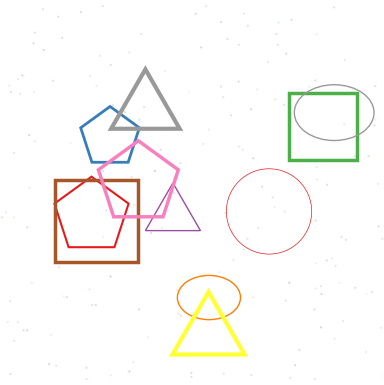[{"shape": "pentagon", "thickness": 1.5, "radius": 0.51, "center": [0.238, 0.44]}, {"shape": "circle", "thickness": 0.5, "radius": 0.55, "center": [0.699, 0.451]}, {"shape": "pentagon", "thickness": 2, "radius": 0.4, "center": [0.286, 0.643]}, {"shape": "square", "thickness": 2.5, "radius": 0.44, "center": [0.839, 0.671]}, {"shape": "triangle", "thickness": 1, "radius": 0.41, "center": [0.449, 0.442]}, {"shape": "oval", "thickness": 1, "radius": 0.41, "center": [0.543, 0.227]}, {"shape": "triangle", "thickness": 3, "radius": 0.54, "center": [0.542, 0.133]}, {"shape": "square", "thickness": 2.5, "radius": 0.53, "center": [0.251, 0.426]}, {"shape": "pentagon", "thickness": 2.5, "radius": 0.55, "center": [0.359, 0.525]}, {"shape": "oval", "thickness": 1, "radius": 0.52, "center": [0.868, 0.707]}, {"shape": "triangle", "thickness": 3, "radius": 0.51, "center": [0.378, 0.717]}]